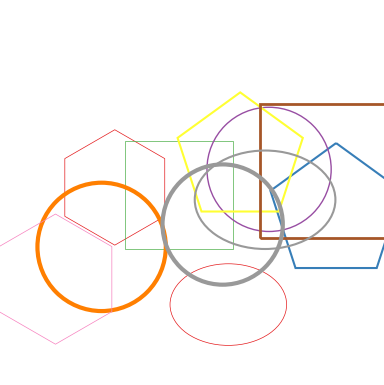[{"shape": "hexagon", "thickness": 0.5, "radius": 0.75, "center": [0.298, 0.513]}, {"shape": "oval", "thickness": 0.5, "radius": 0.76, "center": [0.593, 0.209]}, {"shape": "pentagon", "thickness": 1.5, "radius": 0.9, "center": [0.873, 0.449]}, {"shape": "square", "thickness": 0.5, "radius": 0.7, "center": [0.465, 0.494]}, {"shape": "circle", "thickness": 1, "radius": 0.81, "center": [0.699, 0.56]}, {"shape": "circle", "thickness": 3, "radius": 0.83, "center": [0.264, 0.359]}, {"shape": "pentagon", "thickness": 1.5, "radius": 0.86, "center": [0.624, 0.589]}, {"shape": "square", "thickness": 2, "radius": 0.87, "center": [0.851, 0.557]}, {"shape": "hexagon", "thickness": 0.5, "radius": 0.85, "center": [0.144, 0.275]}, {"shape": "circle", "thickness": 3, "radius": 0.78, "center": [0.578, 0.417]}, {"shape": "oval", "thickness": 1.5, "radius": 0.91, "center": [0.689, 0.481]}]